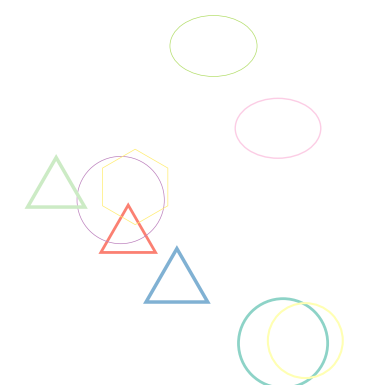[{"shape": "circle", "thickness": 2, "radius": 0.58, "center": [0.735, 0.108]}, {"shape": "circle", "thickness": 1.5, "radius": 0.49, "center": [0.793, 0.115]}, {"shape": "triangle", "thickness": 2, "radius": 0.41, "center": [0.333, 0.385]}, {"shape": "triangle", "thickness": 2.5, "radius": 0.46, "center": [0.459, 0.262]}, {"shape": "oval", "thickness": 0.5, "radius": 0.57, "center": [0.555, 0.881]}, {"shape": "oval", "thickness": 1, "radius": 0.56, "center": [0.722, 0.667]}, {"shape": "circle", "thickness": 0.5, "radius": 0.57, "center": [0.313, 0.48]}, {"shape": "triangle", "thickness": 2.5, "radius": 0.43, "center": [0.146, 0.505]}, {"shape": "hexagon", "thickness": 0.5, "radius": 0.49, "center": [0.351, 0.514]}]